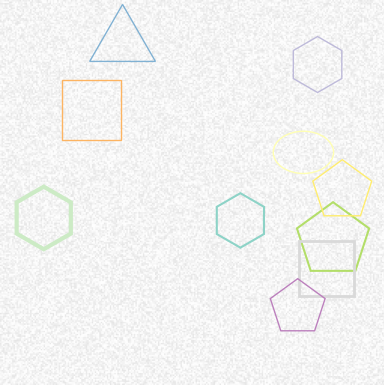[{"shape": "hexagon", "thickness": 1.5, "radius": 0.35, "center": [0.624, 0.427]}, {"shape": "oval", "thickness": 1, "radius": 0.39, "center": [0.788, 0.604]}, {"shape": "hexagon", "thickness": 1, "radius": 0.36, "center": [0.825, 0.832]}, {"shape": "triangle", "thickness": 1, "radius": 0.49, "center": [0.318, 0.89]}, {"shape": "square", "thickness": 1, "radius": 0.38, "center": [0.237, 0.714]}, {"shape": "pentagon", "thickness": 1.5, "radius": 0.49, "center": [0.865, 0.376]}, {"shape": "square", "thickness": 2, "radius": 0.36, "center": [0.847, 0.303]}, {"shape": "pentagon", "thickness": 1, "radius": 0.37, "center": [0.773, 0.201]}, {"shape": "hexagon", "thickness": 3, "radius": 0.41, "center": [0.114, 0.434]}, {"shape": "pentagon", "thickness": 1, "radius": 0.4, "center": [0.889, 0.505]}]